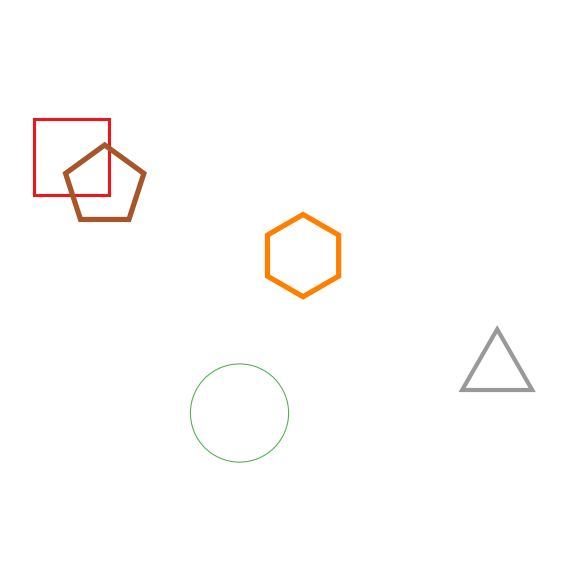[{"shape": "square", "thickness": 1.5, "radius": 0.33, "center": [0.124, 0.727]}, {"shape": "circle", "thickness": 0.5, "radius": 0.43, "center": [0.415, 0.284]}, {"shape": "hexagon", "thickness": 2.5, "radius": 0.36, "center": [0.525, 0.557]}, {"shape": "pentagon", "thickness": 2.5, "radius": 0.36, "center": [0.181, 0.677]}, {"shape": "triangle", "thickness": 2, "radius": 0.35, "center": [0.861, 0.359]}]